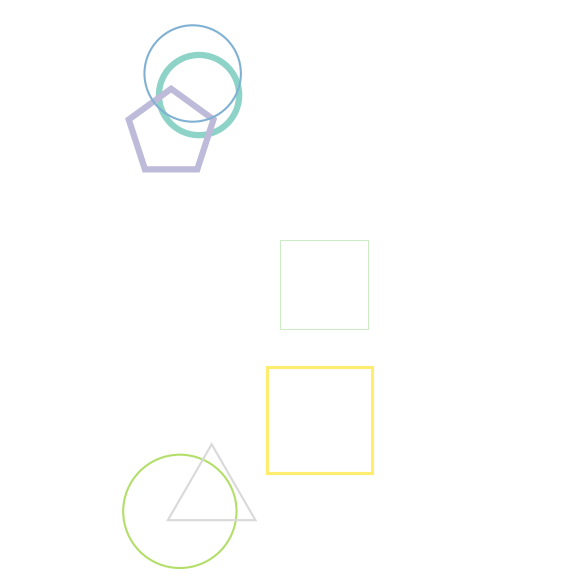[{"shape": "circle", "thickness": 3, "radius": 0.35, "center": [0.345, 0.835]}, {"shape": "pentagon", "thickness": 3, "radius": 0.39, "center": [0.296, 0.768]}, {"shape": "circle", "thickness": 1, "radius": 0.42, "center": [0.334, 0.872]}, {"shape": "circle", "thickness": 1, "radius": 0.49, "center": [0.311, 0.114]}, {"shape": "triangle", "thickness": 1, "radius": 0.44, "center": [0.367, 0.142]}, {"shape": "square", "thickness": 0.5, "radius": 0.38, "center": [0.561, 0.507]}, {"shape": "square", "thickness": 1.5, "radius": 0.46, "center": [0.553, 0.272]}]